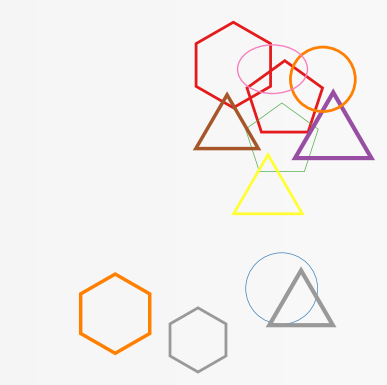[{"shape": "hexagon", "thickness": 2, "radius": 0.55, "center": [0.602, 0.831]}, {"shape": "pentagon", "thickness": 2, "radius": 0.51, "center": [0.735, 0.74]}, {"shape": "circle", "thickness": 0.5, "radius": 0.46, "center": [0.727, 0.251]}, {"shape": "pentagon", "thickness": 0.5, "radius": 0.49, "center": [0.727, 0.634]}, {"shape": "triangle", "thickness": 3, "radius": 0.57, "center": [0.86, 0.646]}, {"shape": "hexagon", "thickness": 2.5, "radius": 0.51, "center": [0.297, 0.185]}, {"shape": "circle", "thickness": 2, "radius": 0.42, "center": [0.833, 0.794]}, {"shape": "triangle", "thickness": 2, "radius": 0.51, "center": [0.692, 0.496]}, {"shape": "triangle", "thickness": 2.5, "radius": 0.47, "center": [0.586, 0.661]}, {"shape": "oval", "thickness": 1, "radius": 0.45, "center": [0.703, 0.82]}, {"shape": "hexagon", "thickness": 2, "radius": 0.42, "center": [0.511, 0.117]}, {"shape": "triangle", "thickness": 3, "radius": 0.47, "center": [0.777, 0.203]}]